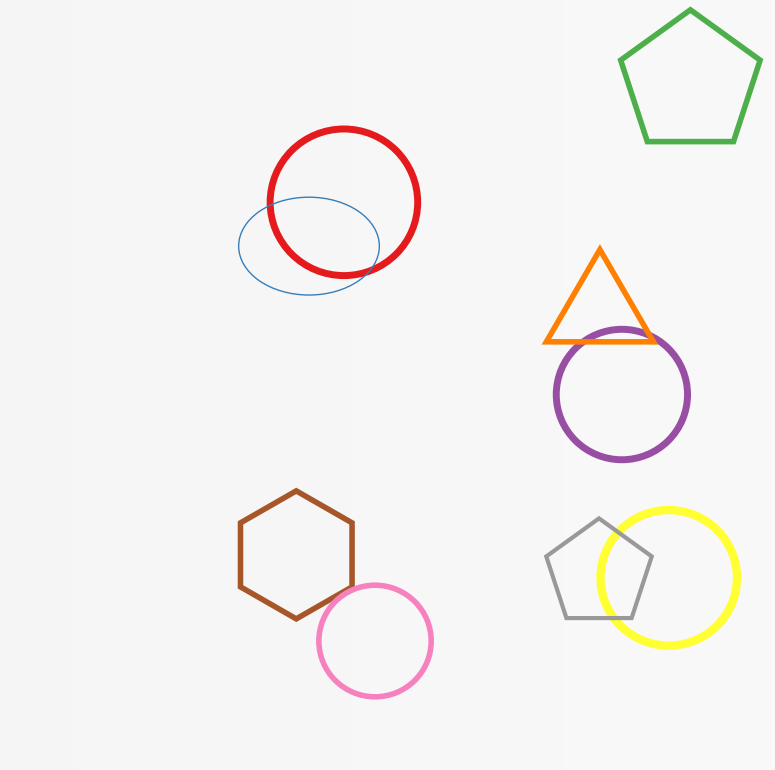[{"shape": "circle", "thickness": 2.5, "radius": 0.48, "center": [0.444, 0.737]}, {"shape": "oval", "thickness": 0.5, "radius": 0.45, "center": [0.399, 0.68]}, {"shape": "pentagon", "thickness": 2, "radius": 0.47, "center": [0.891, 0.893]}, {"shape": "circle", "thickness": 2.5, "radius": 0.42, "center": [0.802, 0.488]}, {"shape": "triangle", "thickness": 2, "radius": 0.4, "center": [0.774, 0.596]}, {"shape": "circle", "thickness": 3, "radius": 0.44, "center": [0.863, 0.25]}, {"shape": "hexagon", "thickness": 2, "radius": 0.42, "center": [0.382, 0.279]}, {"shape": "circle", "thickness": 2, "radius": 0.36, "center": [0.484, 0.168]}, {"shape": "pentagon", "thickness": 1.5, "radius": 0.36, "center": [0.773, 0.255]}]